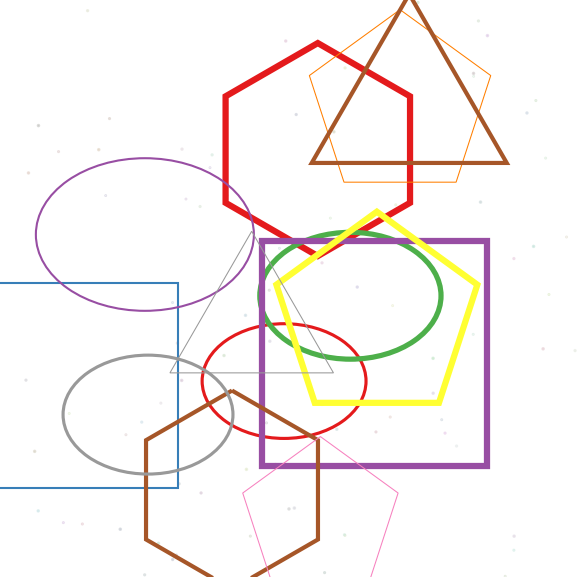[{"shape": "oval", "thickness": 1.5, "radius": 0.71, "center": [0.492, 0.339]}, {"shape": "hexagon", "thickness": 3, "radius": 0.92, "center": [0.55, 0.74]}, {"shape": "square", "thickness": 1, "radius": 0.88, "center": [0.132, 0.331]}, {"shape": "oval", "thickness": 2.5, "radius": 0.78, "center": [0.607, 0.487]}, {"shape": "square", "thickness": 3, "radius": 0.97, "center": [0.649, 0.387]}, {"shape": "oval", "thickness": 1, "radius": 0.94, "center": [0.251, 0.593]}, {"shape": "pentagon", "thickness": 0.5, "radius": 0.83, "center": [0.693, 0.817]}, {"shape": "pentagon", "thickness": 3, "radius": 0.91, "center": [0.653, 0.45]}, {"shape": "triangle", "thickness": 2, "radius": 0.97, "center": [0.709, 0.814]}, {"shape": "hexagon", "thickness": 2, "radius": 0.86, "center": [0.402, 0.151]}, {"shape": "pentagon", "thickness": 0.5, "radius": 0.71, "center": [0.555, 0.102]}, {"shape": "triangle", "thickness": 0.5, "radius": 0.82, "center": [0.436, 0.435]}, {"shape": "oval", "thickness": 1.5, "radius": 0.74, "center": [0.256, 0.281]}]